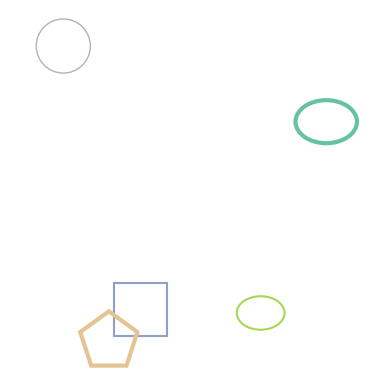[{"shape": "oval", "thickness": 3, "radius": 0.4, "center": [0.847, 0.684]}, {"shape": "square", "thickness": 1.5, "radius": 0.34, "center": [0.364, 0.196]}, {"shape": "oval", "thickness": 1.5, "radius": 0.31, "center": [0.677, 0.187]}, {"shape": "pentagon", "thickness": 3, "radius": 0.39, "center": [0.283, 0.113]}, {"shape": "circle", "thickness": 1, "radius": 0.35, "center": [0.164, 0.881]}]